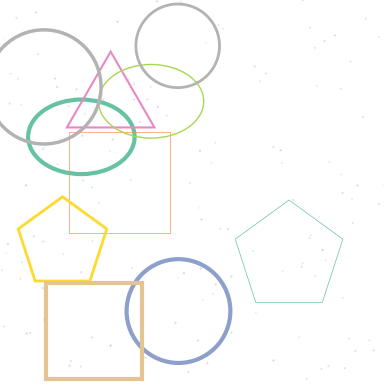[{"shape": "oval", "thickness": 3, "radius": 0.69, "center": [0.211, 0.645]}, {"shape": "pentagon", "thickness": 0.5, "radius": 0.73, "center": [0.751, 0.333]}, {"shape": "square", "thickness": 0.5, "radius": 0.66, "center": [0.31, 0.525]}, {"shape": "circle", "thickness": 3, "radius": 0.67, "center": [0.464, 0.192]}, {"shape": "triangle", "thickness": 1.5, "radius": 0.66, "center": [0.287, 0.735]}, {"shape": "oval", "thickness": 1, "radius": 0.68, "center": [0.393, 0.737]}, {"shape": "pentagon", "thickness": 2, "radius": 0.6, "center": [0.162, 0.368]}, {"shape": "square", "thickness": 3, "radius": 0.62, "center": [0.244, 0.14]}, {"shape": "circle", "thickness": 2, "radius": 0.54, "center": [0.462, 0.881]}, {"shape": "circle", "thickness": 2.5, "radius": 0.74, "center": [0.114, 0.774]}]